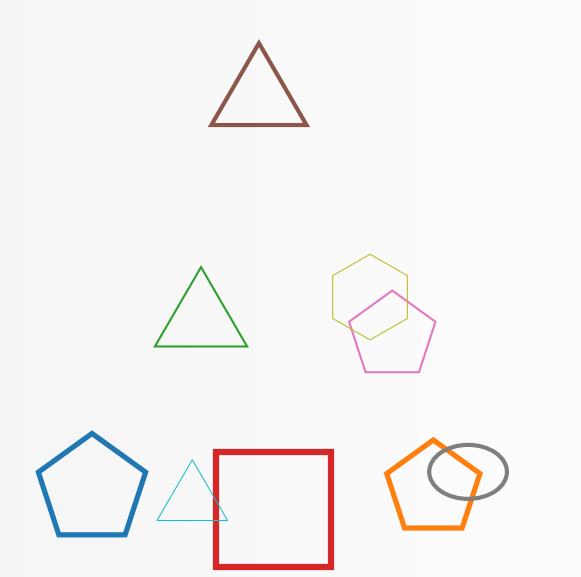[{"shape": "pentagon", "thickness": 2.5, "radius": 0.48, "center": [0.158, 0.152]}, {"shape": "pentagon", "thickness": 2.5, "radius": 0.42, "center": [0.746, 0.153]}, {"shape": "triangle", "thickness": 1, "radius": 0.46, "center": [0.346, 0.445]}, {"shape": "square", "thickness": 3, "radius": 0.5, "center": [0.471, 0.117]}, {"shape": "triangle", "thickness": 2, "radius": 0.47, "center": [0.446, 0.83]}, {"shape": "pentagon", "thickness": 1, "radius": 0.39, "center": [0.675, 0.418]}, {"shape": "oval", "thickness": 2, "radius": 0.33, "center": [0.805, 0.182]}, {"shape": "hexagon", "thickness": 0.5, "radius": 0.37, "center": [0.637, 0.485]}, {"shape": "triangle", "thickness": 0.5, "radius": 0.35, "center": [0.331, 0.133]}]